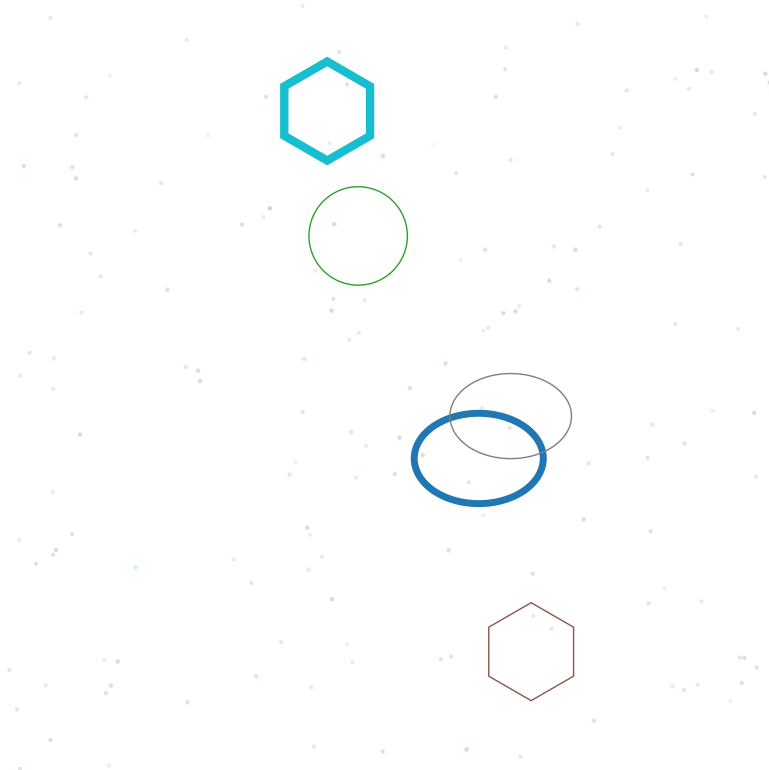[{"shape": "oval", "thickness": 2.5, "radius": 0.42, "center": [0.622, 0.405]}, {"shape": "circle", "thickness": 0.5, "radius": 0.32, "center": [0.465, 0.694]}, {"shape": "hexagon", "thickness": 0.5, "radius": 0.32, "center": [0.69, 0.154]}, {"shape": "oval", "thickness": 0.5, "radius": 0.39, "center": [0.663, 0.46]}, {"shape": "hexagon", "thickness": 3, "radius": 0.32, "center": [0.425, 0.856]}]